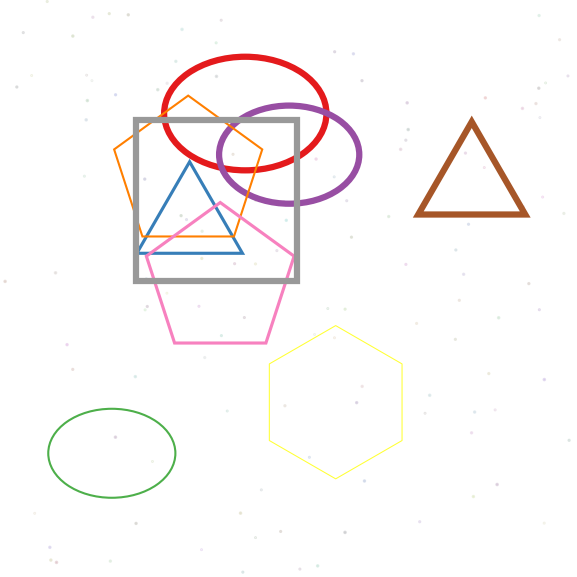[{"shape": "oval", "thickness": 3, "radius": 0.7, "center": [0.425, 0.803]}, {"shape": "triangle", "thickness": 1.5, "radius": 0.53, "center": [0.328, 0.613]}, {"shape": "oval", "thickness": 1, "radius": 0.55, "center": [0.194, 0.214]}, {"shape": "oval", "thickness": 3, "radius": 0.61, "center": [0.501, 0.731]}, {"shape": "pentagon", "thickness": 1, "radius": 0.67, "center": [0.326, 0.699]}, {"shape": "hexagon", "thickness": 0.5, "radius": 0.66, "center": [0.581, 0.303]}, {"shape": "triangle", "thickness": 3, "radius": 0.53, "center": [0.817, 0.681]}, {"shape": "pentagon", "thickness": 1.5, "radius": 0.67, "center": [0.381, 0.514]}, {"shape": "square", "thickness": 3, "radius": 0.7, "center": [0.375, 0.651]}]